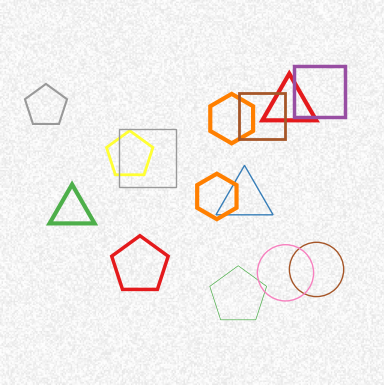[{"shape": "triangle", "thickness": 3, "radius": 0.4, "center": [0.751, 0.728]}, {"shape": "pentagon", "thickness": 2.5, "radius": 0.39, "center": [0.363, 0.311]}, {"shape": "triangle", "thickness": 1, "radius": 0.43, "center": [0.635, 0.485]}, {"shape": "triangle", "thickness": 3, "radius": 0.34, "center": [0.187, 0.453]}, {"shape": "pentagon", "thickness": 0.5, "radius": 0.39, "center": [0.619, 0.232]}, {"shape": "square", "thickness": 2.5, "radius": 0.33, "center": [0.829, 0.762]}, {"shape": "hexagon", "thickness": 3, "radius": 0.32, "center": [0.602, 0.692]}, {"shape": "hexagon", "thickness": 3, "radius": 0.3, "center": [0.563, 0.49]}, {"shape": "pentagon", "thickness": 2, "radius": 0.32, "center": [0.337, 0.597]}, {"shape": "square", "thickness": 2, "radius": 0.3, "center": [0.68, 0.698]}, {"shape": "circle", "thickness": 1, "radius": 0.35, "center": [0.822, 0.3]}, {"shape": "circle", "thickness": 1, "radius": 0.37, "center": [0.742, 0.291]}, {"shape": "square", "thickness": 1, "radius": 0.37, "center": [0.384, 0.59]}, {"shape": "pentagon", "thickness": 1.5, "radius": 0.29, "center": [0.119, 0.725]}]